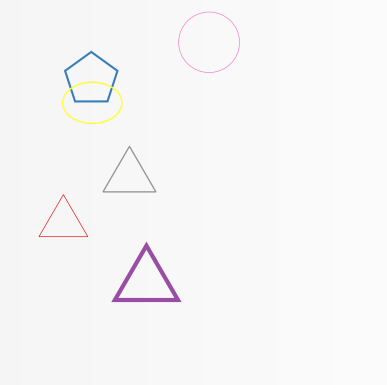[{"shape": "triangle", "thickness": 0.5, "radius": 0.36, "center": [0.164, 0.422]}, {"shape": "pentagon", "thickness": 1.5, "radius": 0.36, "center": [0.236, 0.794]}, {"shape": "triangle", "thickness": 3, "radius": 0.47, "center": [0.378, 0.268]}, {"shape": "oval", "thickness": 1, "radius": 0.38, "center": [0.238, 0.733]}, {"shape": "circle", "thickness": 0.5, "radius": 0.39, "center": [0.54, 0.89]}, {"shape": "triangle", "thickness": 1, "radius": 0.39, "center": [0.334, 0.541]}]